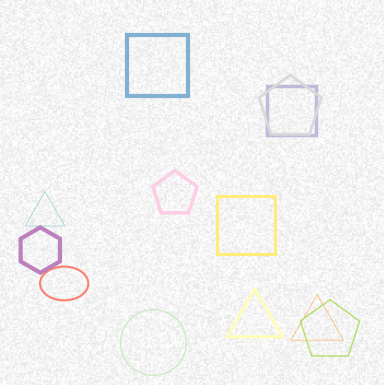[{"shape": "triangle", "thickness": 0.5, "radius": 0.3, "center": [0.117, 0.443]}, {"shape": "triangle", "thickness": 2, "radius": 0.41, "center": [0.662, 0.167]}, {"shape": "square", "thickness": 2.5, "radius": 0.31, "center": [0.757, 0.713]}, {"shape": "oval", "thickness": 1.5, "radius": 0.31, "center": [0.167, 0.264]}, {"shape": "square", "thickness": 3, "radius": 0.39, "center": [0.409, 0.83]}, {"shape": "triangle", "thickness": 0.5, "radius": 0.39, "center": [0.824, 0.156]}, {"shape": "pentagon", "thickness": 1, "radius": 0.4, "center": [0.857, 0.141]}, {"shape": "pentagon", "thickness": 2.5, "radius": 0.3, "center": [0.454, 0.496]}, {"shape": "pentagon", "thickness": 2, "radius": 0.42, "center": [0.754, 0.72]}, {"shape": "hexagon", "thickness": 3, "radius": 0.29, "center": [0.105, 0.35]}, {"shape": "circle", "thickness": 1, "radius": 0.43, "center": [0.399, 0.11]}, {"shape": "square", "thickness": 2, "radius": 0.37, "center": [0.638, 0.416]}]